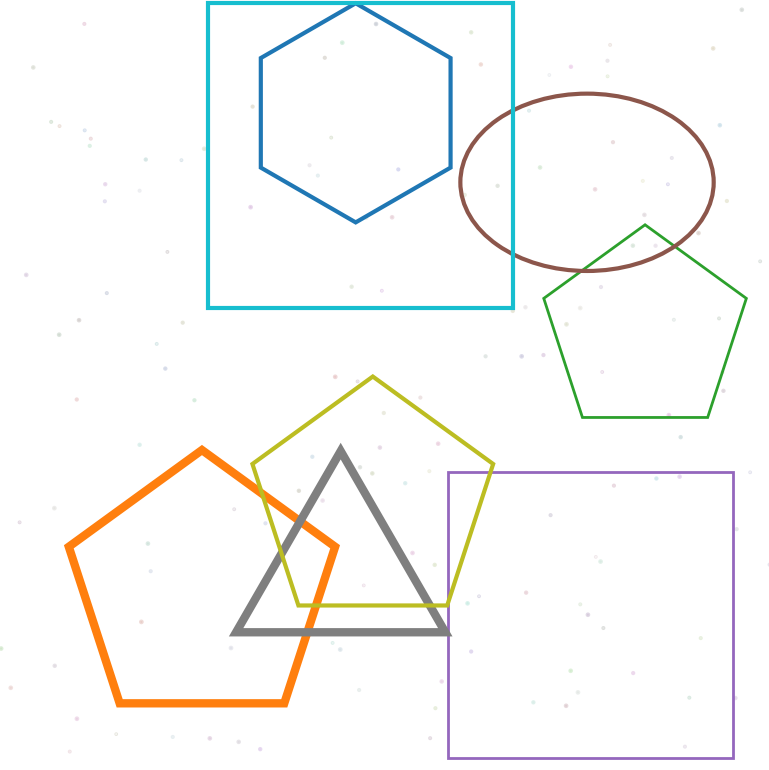[{"shape": "hexagon", "thickness": 1.5, "radius": 0.71, "center": [0.462, 0.853]}, {"shape": "pentagon", "thickness": 3, "radius": 0.91, "center": [0.262, 0.234]}, {"shape": "pentagon", "thickness": 1, "radius": 0.69, "center": [0.838, 0.57]}, {"shape": "square", "thickness": 1, "radius": 0.93, "center": [0.767, 0.202]}, {"shape": "oval", "thickness": 1.5, "radius": 0.82, "center": [0.762, 0.763]}, {"shape": "triangle", "thickness": 3, "radius": 0.78, "center": [0.442, 0.257]}, {"shape": "pentagon", "thickness": 1.5, "radius": 0.82, "center": [0.484, 0.347]}, {"shape": "square", "thickness": 1.5, "radius": 0.99, "center": [0.468, 0.798]}]